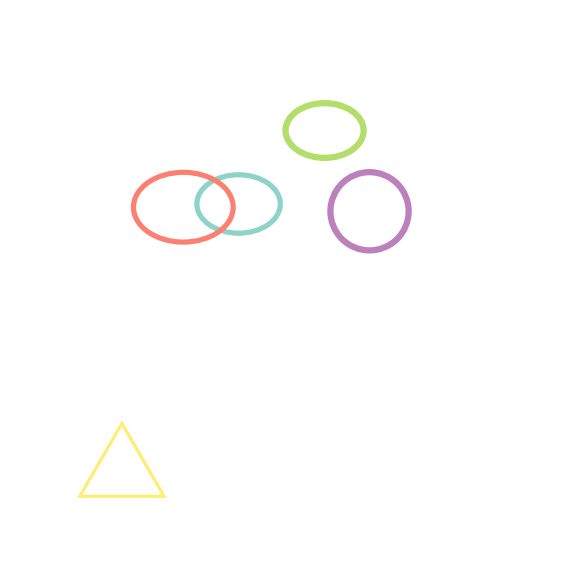[{"shape": "oval", "thickness": 2.5, "radius": 0.36, "center": [0.413, 0.646]}, {"shape": "oval", "thickness": 2.5, "radius": 0.43, "center": [0.317, 0.64]}, {"shape": "oval", "thickness": 3, "radius": 0.34, "center": [0.562, 0.773]}, {"shape": "circle", "thickness": 3, "radius": 0.34, "center": [0.64, 0.633]}, {"shape": "triangle", "thickness": 1.5, "radius": 0.42, "center": [0.211, 0.182]}]